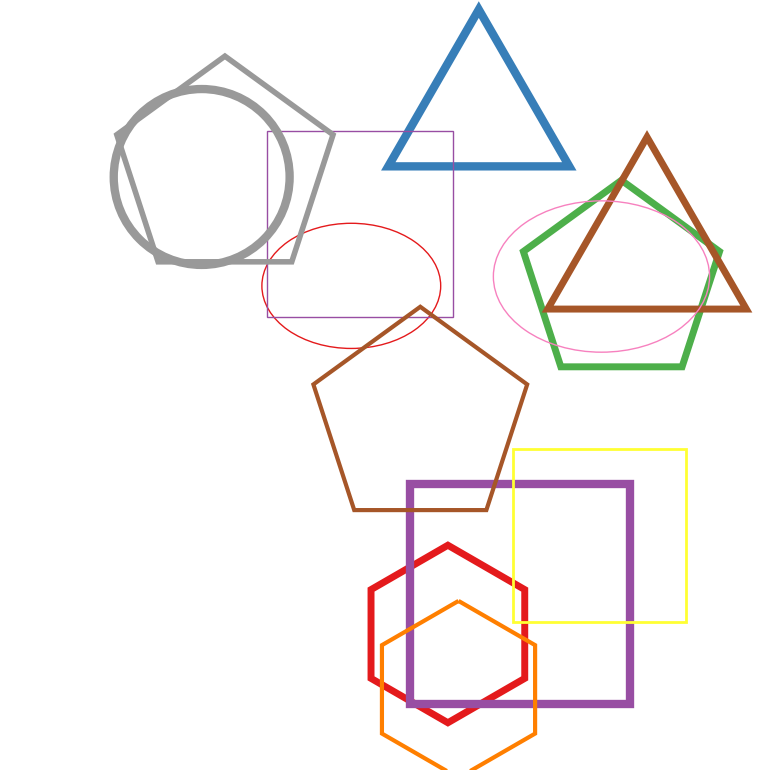[{"shape": "hexagon", "thickness": 2.5, "radius": 0.58, "center": [0.582, 0.177]}, {"shape": "oval", "thickness": 0.5, "radius": 0.58, "center": [0.456, 0.629]}, {"shape": "triangle", "thickness": 3, "radius": 0.68, "center": [0.622, 0.852]}, {"shape": "pentagon", "thickness": 2.5, "radius": 0.67, "center": [0.807, 0.632]}, {"shape": "square", "thickness": 0.5, "radius": 0.6, "center": [0.468, 0.709]}, {"shape": "square", "thickness": 3, "radius": 0.71, "center": [0.675, 0.229]}, {"shape": "hexagon", "thickness": 1.5, "radius": 0.57, "center": [0.595, 0.105]}, {"shape": "square", "thickness": 1, "radius": 0.56, "center": [0.779, 0.304]}, {"shape": "pentagon", "thickness": 1.5, "radius": 0.73, "center": [0.546, 0.456]}, {"shape": "triangle", "thickness": 2.5, "radius": 0.74, "center": [0.84, 0.673]}, {"shape": "oval", "thickness": 0.5, "radius": 0.7, "center": [0.781, 0.641]}, {"shape": "pentagon", "thickness": 2, "radius": 0.74, "center": [0.292, 0.779]}, {"shape": "circle", "thickness": 3, "radius": 0.57, "center": [0.262, 0.77]}]